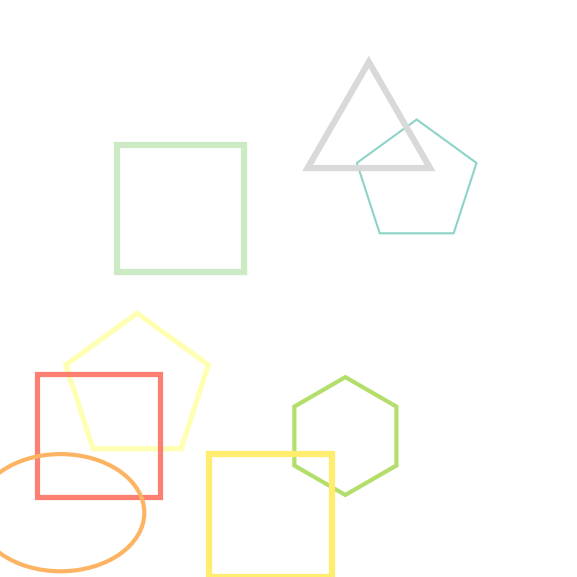[{"shape": "pentagon", "thickness": 1, "radius": 0.54, "center": [0.722, 0.683]}, {"shape": "pentagon", "thickness": 2.5, "radius": 0.65, "center": [0.237, 0.327]}, {"shape": "square", "thickness": 2.5, "radius": 0.53, "center": [0.171, 0.245]}, {"shape": "oval", "thickness": 2, "radius": 0.72, "center": [0.105, 0.111]}, {"shape": "hexagon", "thickness": 2, "radius": 0.51, "center": [0.598, 0.244]}, {"shape": "triangle", "thickness": 3, "radius": 0.61, "center": [0.639, 0.769]}, {"shape": "square", "thickness": 3, "radius": 0.55, "center": [0.313, 0.638]}, {"shape": "square", "thickness": 3, "radius": 0.53, "center": [0.469, 0.106]}]